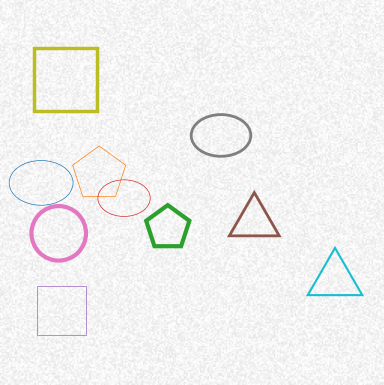[{"shape": "oval", "thickness": 0.5, "radius": 0.41, "center": [0.107, 0.525]}, {"shape": "pentagon", "thickness": 0.5, "radius": 0.36, "center": [0.258, 0.548]}, {"shape": "pentagon", "thickness": 3, "radius": 0.29, "center": [0.436, 0.408]}, {"shape": "oval", "thickness": 0.5, "radius": 0.34, "center": [0.322, 0.485]}, {"shape": "square", "thickness": 0.5, "radius": 0.32, "center": [0.159, 0.194]}, {"shape": "triangle", "thickness": 2, "radius": 0.37, "center": [0.661, 0.425]}, {"shape": "circle", "thickness": 3, "radius": 0.35, "center": [0.153, 0.394]}, {"shape": "oval", "thickness": 2, "radius": 0.39, "center": [0.574, 0.648]}, {"shape": "square", "thickness": 2.5, "radius": 0.41, "center": [0.171, 0.793]}, {"shape": "triangle", "thickness": 1.5, "radius": 0.41, "center": [0.87, 0.274]}]